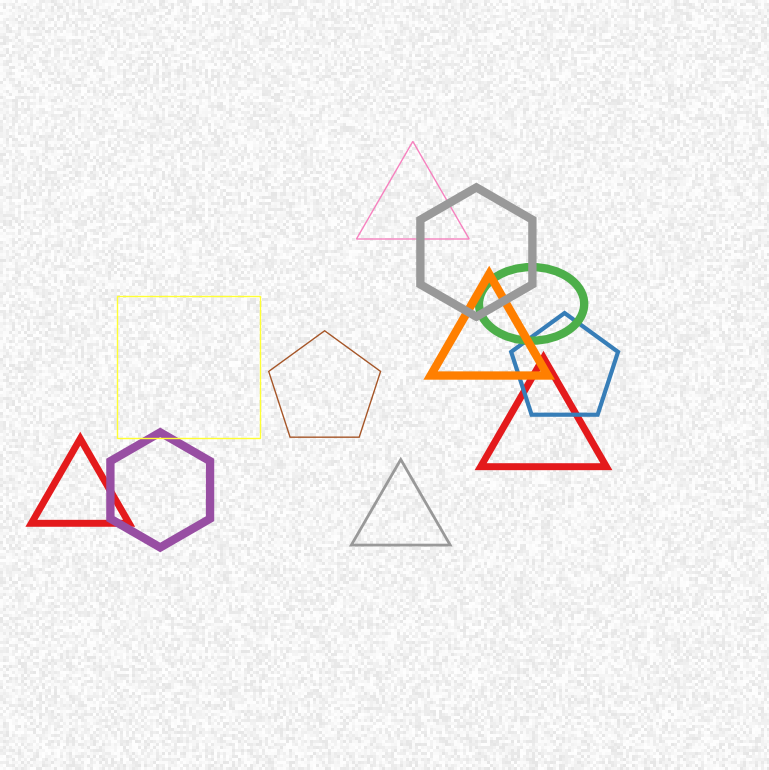[{"shape": "triangle", "thickness": 2.5, "radius": 0.37, "center": [0.104, 0.357]}, {"shape": "triangle", "thickness": 2.5, "radius": 0.47, "center": [0.706, 0.441]}, {"shape": "pentagon", "thickness": 1.5, "radius": 0.36, "center": [0.733, 0.52]}, {"shape": "oval", "thickness": 3, "radius": 0.34, "center": [0.69, 0.605]}, {"shape": "hexagon", "thickness": 3, "radius": 0.37, "center": [0.208, 0.364]}, {"shape": "triangle", "thickness": 3, "radius": 0.44, "center": [0.635, 0.556]}, {"shape": "square", "thickness": 0.5, "radius": 0.46, "center": [0.245, 0.523]}, {"shape": "pentagon", "thickness": 0.5, "radius": 0.38, "center": [0.422, 0.494]}, {"shape": "triangle", "thickness": 0.5, "radius": 0.42, "center": [0.536, 0.732]}, {"shape": "triangle", "thickness": 1, "radius": 0.37, "center": [0.52, 0.329]}, {"shape": "hexagon", "thickness": 3, "radius": 0.42, "center": [0.619, 0.673]}]